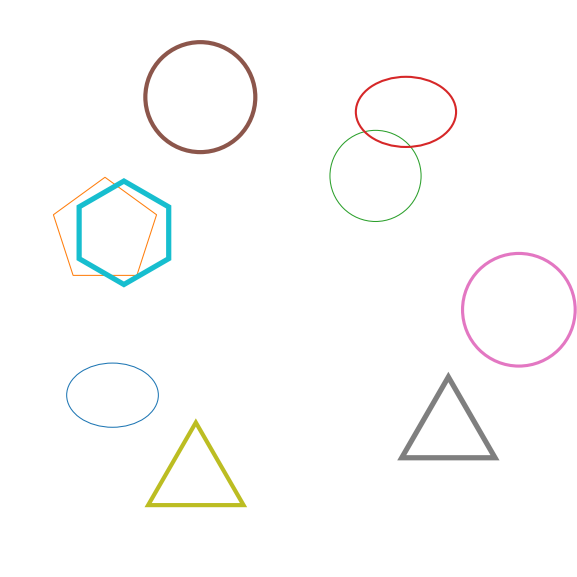[{"shape": "oval", "thickness": 0.5, "radius": 0.4, "center": [0.195, 0.315]}, {"shape": "pentagon", "thickness": 0.5, "radius": 0.47, "center": [0.182, 0.598]}, {"shape": "circle", "thickness": 0.5, "radius": 0.39, "center": [0.65, 0.695]}, {"shape": "oval", "thickness": 1, "radius": 0.43, "center": [0.703, 0.805]}, {"shape": "circle", "thickness": 2, "radius": 0.48, "center": [0.347, 0.831]}, {"shape": "circle", "thickness": 1.5, "radius": 0.49, "center": [0.898, 0.463]}, {"shape": "triangle", "thickness": 2.5, "radius": 0.47, "center": [0.776, 0.253]}, {"shape": "triangle", "thickness": 2, "radius": 0.48, "center": [0.339, 0.172]}, {"shape": "hexagon", "thickness": 2.5, "radius": 0.45, "center": [0.215, 0.596]}]